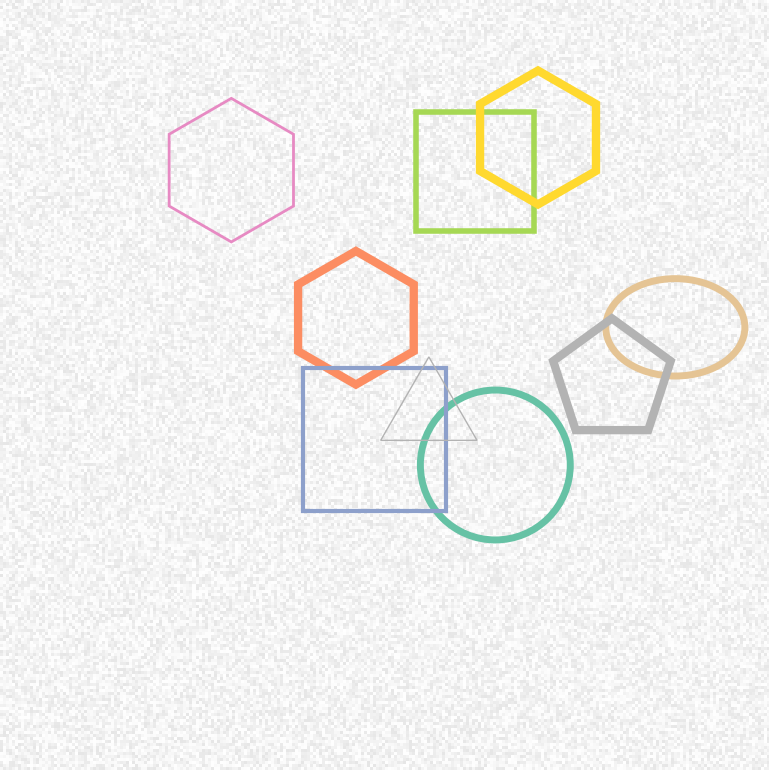[{"shape": "circle", "thickness": 2.5, "radius": 0.49, "center": [0.643, 0.396]}, {"shape": "hexagon", "thickness": 3, "radius": 0.43, "center": [0.462, 0.587]}, {"shape": "square", "thickness": 1.5, "radius": 0.46, "center": [0.487, 0.43]}, {"shape": "hexagon", "thickness": 1, "radius": 0.47, "center": [0.3, 0.779]}, {"shape": "square", "thickness": 2, "radius": 0.39, "center": [0.617, 0.777]}, {"shape": "hexagon", "thickness": 3, "radius": 0.43, "center": [0.699, 0.821]}, {"shape": "oval", "thickness": 2.5, "radius": 0.45, "center": [0.877, 0.575]}, {"shape": "triangle", "thickness": 0.5, "radius": 0.36, "center": [0.557, 0.464]}, {"shape": "pentagon", "thickness": 3, "radius": 0.4, "center": [0.795, 0.506]}]